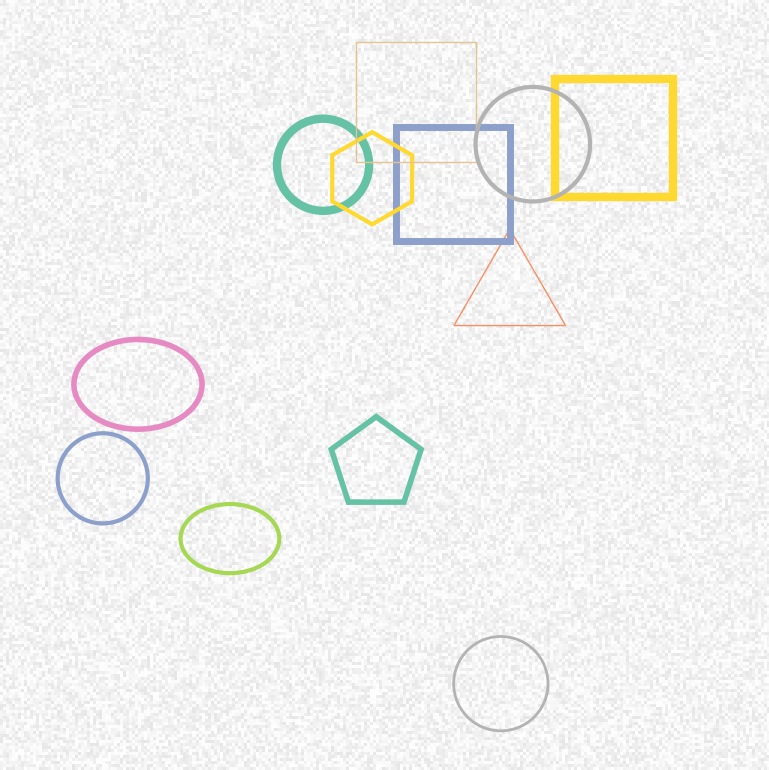[{"shape": "pentagon", "thickness": 2, "radius": 0.31, "center": [0.489, 0.398]}, {"shape": "circle", "thickness": 3, "radius": 0.3, "center": [0.42, 0.786]}, {"shape": "triangle", "thickness": 0.5, "radius": 0.42, "center": [0.662, 0.619]}, {"shape": "square", "thickness": 2.5, "radius": 0.37, "center": [0.588, 0.761]}, {"shape": "circle", "thickness": 1.5, "radius": 0.29, "center": [0.133, 0.379]}, {"shape": "oval", "thickness": 2, "radius": 0.42, "center": [0.179, 0.501]}, {"shape": "oval", "thickness": 1.5, "radius": 0.32, "center": [0.299, 0.3]}, {"shape": "square", "thickness": 3, "radius": 0.38, "center": [0.797, 0.821]}, {"shape": "hexagon", "thickness": 1.5, "radius": 0.3, "center": [0.483, 0.769]}, {"shape": "square", "thickness": 0.5, "radius": 0.39, "center": [0.54, 0.868]}, {"shape": "circle", "thickness": 1.5, "radius": 0.37, "center": [0.692, 0.813]}, {"shape": "circle", "thickness": 1, "radius": 0.31, "center": [0.65, 0.112]}]